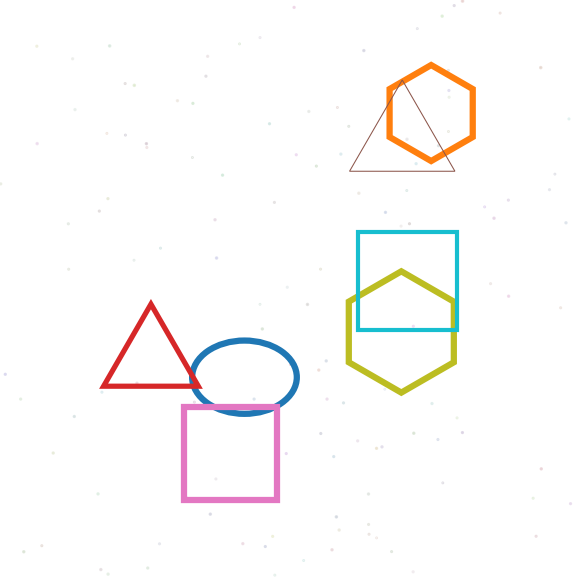[{"shape": "oval", "thickness": 3, "radius": 0.45, "center": [0.423, 0.346]}, {"shape": "hexagon", "thickness": 3, "radius": 0.42, "center": [0.747, 0.803]}, {"shape": "triangle", "thickness": 2.5, "radius": 0.47, "center": [0.261, 0.378]}, {"shape": "triangle", "thickness": 0.5, "radius": 0.53, "center": [0.697, 0.755]}, {"shape": "square", "thickness": 3, "radius": 0.41, "center": [0.399, 0.214]}, {"shape": "hexagon", "thickness": 3, "radius": 0.52, "center": [0.695, 0.424]}, {"shape": "square", "thickness": 2, "radius": 0.43, "center": [0.706, 0.512]}]